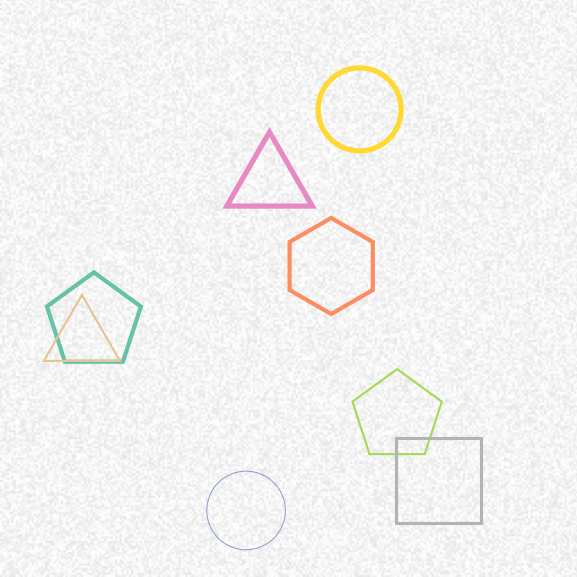[{"shape": "pentagon", "thickness": 2, "radius": 0.43, "center": [0.163, 0.442]}, {"shape": "hexagon", "thickness": 2, "radius": 0.42, "center": [0.574, 0.539]}, {"shape": "circle", "thickness": 0.5, "radius": 0.34, "center": [0.426, 0.115]}, {"shape": "triangle", "thickness": 2.5, "radius": 0.43, "center": [0.467, 0.685]}, {"shape": "pentagon", "thickness": 1, "radius": 0.41, "center": [0.688, 0.279]}, {"shape": "circle", "thickness": 2.5, "radius": 0.36, "center": [0.623, 0.81]}, {"shape": "triangle", "thickness": 1, "radius": 0.38, "center": [0.142, 0.412]}, {"shape": "square", "thickness": 1.5, "radius": 0.37, "center": [0.76, 0.167]}]